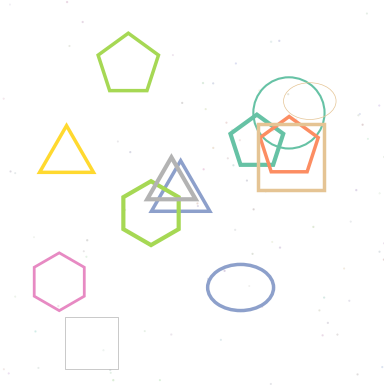[{"shape": "circle", "thickness": 1.5, "radius": 0.46, "center": [0.75, 0.707]}, {"shape": "pentagon", "thickness": 3, "radius": 0.36, "center": [0.667, 0.63]}, {"shape": "pentagon", "thickness": 2.5, "radius": 0.4, "center": [0.751, 0.618]}, {"shape": "oval", "thickness": 2.5, "radius": 0.43, "center": [0.625, 0.253]}, {"shape": "triangle", "thickness": 2.5, "radius": 0.44, "center": [0.469, 0.495]}, {"shape": "hexagon", "thickness": 2, "radius": 0.38, "center": [0.154, 0.268]}, {"shape": "pentagon", "thickness": 2.5, "radius": 0.41, "center": [0.333, 0.831]}, {"shape": "hexagon", "thickness": 3, "radius": 0.41, "center": [0.392, 0.446]}, {"shape": "triangle", "thickness": 2.5, "radius": 0.4, "center": [0.173, 0.593]}, {"shape": "square", "thickness": 2.5, "radius": 0.43, "center": [0.757, 0.593]}, {"shape": "oval", "thickness": 0.5, "radius": 0.34, "center": [0.805, 0.737]}, {"shape": "square", "thickness": 0.5, "radius": 0.34, "center": [0.239, 0.109]}, {"shape": "triangle", "thickness": 3, "radius": 0.36, "center": [0.445, 0.519]}]